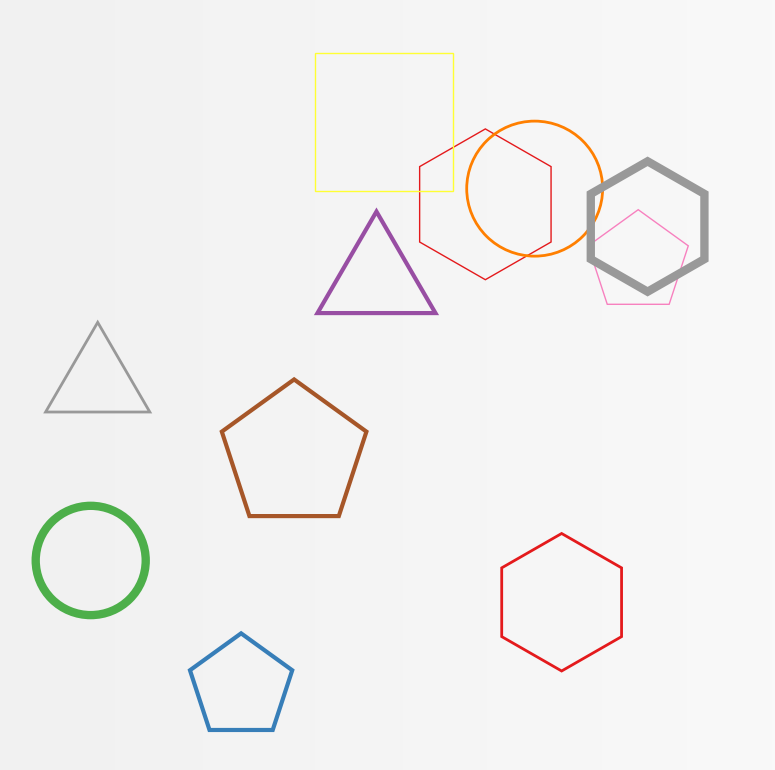[{"shape": "hexagon", "thickness": 0.5, "radius": 0.49, "center": [0.626, 0.735]}, {"shape": "hexagon", "thickness": 1, "radius": 0.45, "center": [0.725, 0.218]}, {"shape": "pentagon", "thickness": 1.5, "radius": 0.35, "center": [0.311, 0.108]}, {"shape": "circle", "thickness": 3, "radius": 0.35, "center": [0.117, 0.272]}, {"shape": "triangle", "thickness": 1.5, "radius": 0.44, "center": [0.486, 0.637]}, {"shape": "circle", "thickness": 1, "radius": 0.44, "center": [0.69, 0.755]}, {"shape": "square", "thickness": 0.5, "radius": 0.45, "center": [0.496, 0.842]}, {"shape": "pentagon", "thickness": 1.5, "radius": 0.49, "center": [0.38, 0.409]}, {"shape": "pentagon", "thickness": 0.5, "radius": 0.34, "center": [0.823, 0.66]}, {"shape": "hexagon", "thickness": 3, "radius": 0.42, "center": [0.836, 0.706]}, {"shape": "triangle", "thickness": 1, "radius": 0.39, "center": [0.126, 0.504]}]